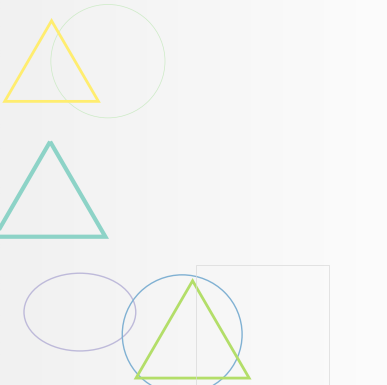[{"shape": "triangle", "thickness": 3, "radius": 0.82, "center": [0.129, 0.467]}, {"shape": "oval", "thickness": 1, "radius": 0.72, "center": [0.206, 0.189]}, {"shape": "circle", "thickness": 1, "radius": 0.77, "center": [0.47, 0.131]}, {"shape": "triangle", "thickness": 2, "radius": 0.84, "center": [0.497, 0.102]}, {"shape": "square", "thickness": 0.5, "radius": 0.86, "center": [0.678, 0.141]}, {"shape": "circle", "thickness": 0.5, "radius": 0.74, "center": [0.279, 0.841]}, {"shape": "triangle", "thickness": 2, "radius": 0.7, "center": [0.133, 0.807]}]